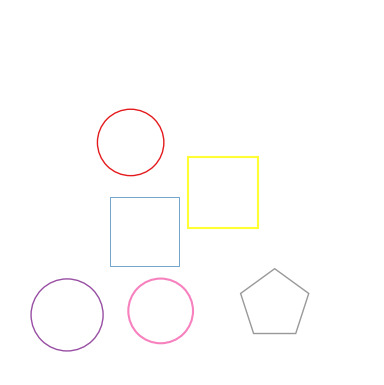[{"shape": "circle", "thickness": 1, "radius": 0.43, "center": [0.339, 0.63]}, {"shape": "square", "thickness": 0.5, "radius": 0.45, "center": [0.375, 0.399]}, {"shape": "circle", "thickness": 1, "radius": 0.47, "center": [0.174, 0.182]}, {"shape": "square", "thickness": 1.5, "radius": 0.46, "center": [0.58, 0.5]}, {"shape": "circle", "thickness": 1.5, "radius": 0.42, "center": [0.417, 0.192]}, {"shape": "pentagon", "thickness": 1, "radius": 0.47, "center": [0.713, 0.209]}]